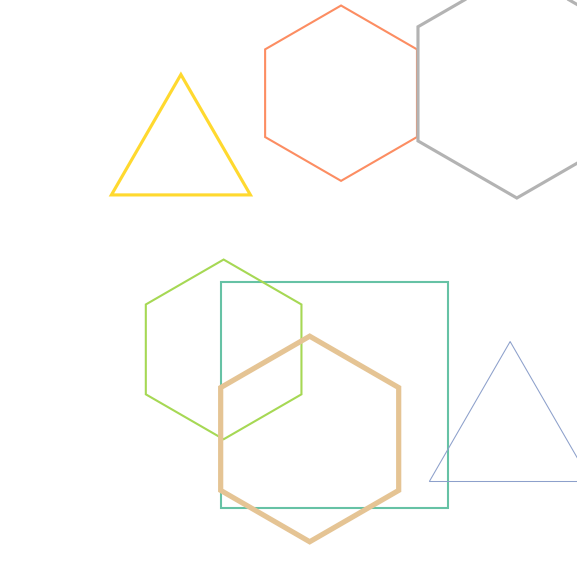[{"shape": "square", "thickness": 1, "radius": 0.98, "center": [0.579, 0.315]}, {"shape": "hexagon", "thickness": 1, "radius": 0.76, "center": [0.591, 0.838]}, {"shape": "triangle", "thickness": 0.5, "radius": 0.81, "center": [0.883, 0.246]}, {"shape": "hexagon", "thickness": 1, "radius": 0.78, "center": [0.387, 0.394]}, {"shape": "triangle", "thickness": 1.5, "radius": 0.69, "center": [0.313, 0.731]}, {"shape": "hexagon", "thickness": 2.5, "radius": 0.89, "center": [0.536, 0.239]}, {"shape": "hexagon", "thickness": 1.5, "radius": 0.99, "center": [0.895, 0.854]}]